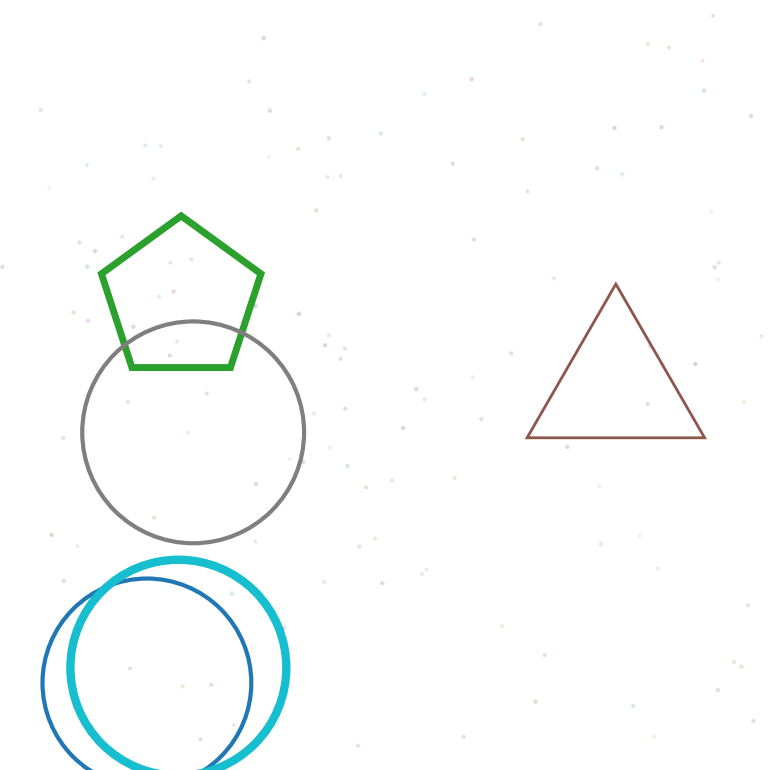[{"shape": "circle", "thickness": 1.5, "radius": 0.68, "center": [0.191, 0.113]}, {"shape": "pentagon", "thickness": 2.5, "radius": 0.54, "center": [0.235, 0.611]}, {"shape": "triangle", "thickness": 1, "radius": 0.67, "center": [0.8, 0.498]}, {"shape": "circle", "thickness": 1.5, "radius": 0.72, "center": [0.251, 0.439]}, {"shape": "circle", "thickness": 3, "radius": 0.7, "center": [0.232, 0.133]}]